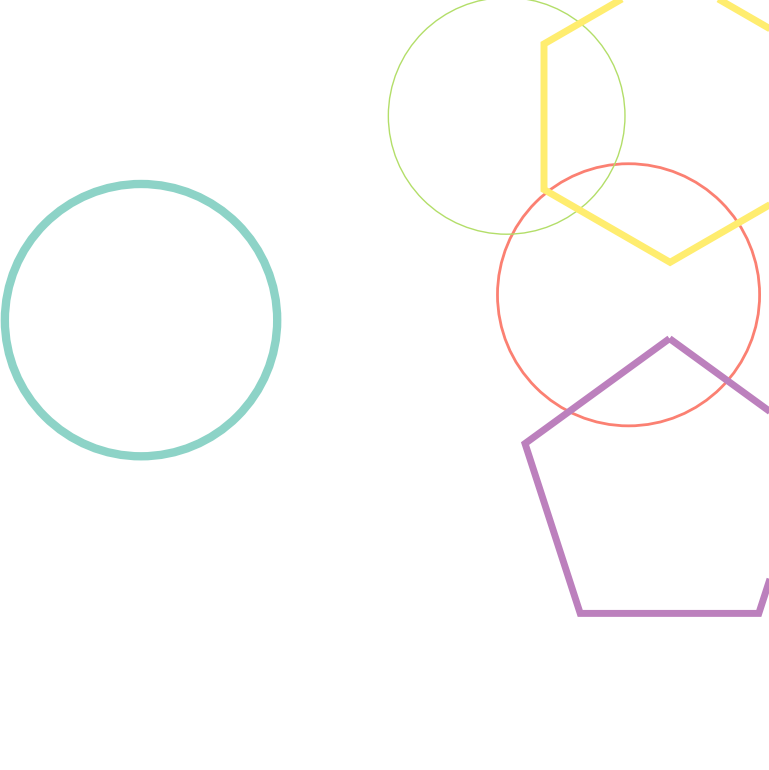[{"shape": "circle", "thickness": 3, "radius": 0.88, "center": [0.183, 0.584]}, {"shape": "circle", "thickness": 1, "radius": 0.85, "center": [0.816, 0.617]}, {"shape": "circle", "thickness": 0.5, "radius": 0.77, "center": [0.658, 0.849]}, {"shape": "pentagon", "thickness": 2.5, "radius": 0.99, "center": [0.869, 0.363]}, {"shape": "hexagon", "thickness": 2.5, "radius": 0.95, "center": [0.87, 0.848]}]